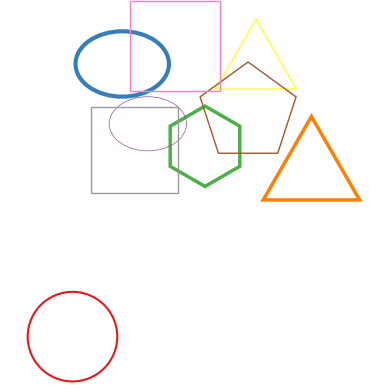[{"shape": "circle", "thickness": 1.5, "radius": 0.58, "center": [0.188, 0.126]}, {"shape": "oval", "thickness": 3, "radius": 0.61, "center": [0.317, 0.834]}, {"shape": "hexagon", "thickness": 2.5, "radius": 0.52, "center": [0.532, 0.62]}, {"shape": "oval", "thickness": 0.5, "radius": 0.5, "center": [0.384, 0.678]}, {"shape": "triangle", "thickness": 2.5, "radius": 0.72, "center": [0.809, 0.553]}, {"shape": "triangle", "thickness": 1, "radius": 0.6, "center": [0.665, 0.829]}, {"shape": "pentagon", "thickness": 1, "radius": 0.66, "center": [0.644, 0.708]}, {"shape": "square", "thickness": 1, "radius": 0.59, "center": [0.455, 0.88]}, {"shape": "square", "thickness": 1, "radius": 0.56, "center": [0.349, 0.611]}]